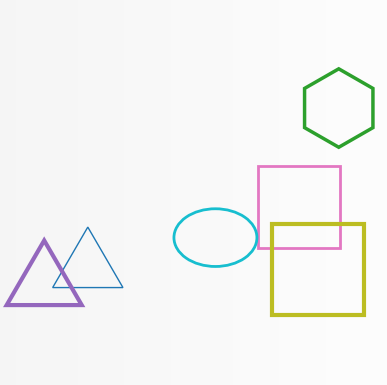[{"shape": "triangle", "thickness": 1, "radius": 0.52, "center": [0.227, 0.305]}, {"shape": "hexagon", "thickness": 2.5, "radius": 0.51, "center": [0.874, 0.719]}, {"shape": "triangle", "thickness": 3, "radius": 0.56, "center": [0.114, 0.264]}, {"shape": "square", "thickness": 2, "radius": 0.53, "center": [0.772, 0.463]}, {"shape": "square", "thickness": 3, "radius": 0.59, "center": [0.82, 0.3]}, {"shape": "oval", "thickness": 2, "radius": 0.54, "center": [0.556, 0.383]}]